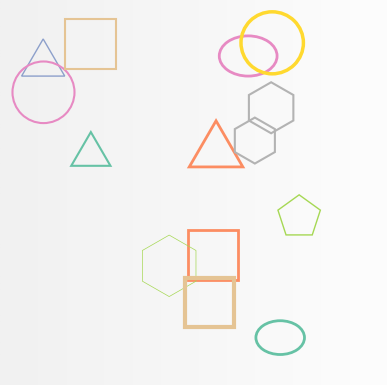[{"shape": "triangle", "thickness": 1.5, "radius": 0.29, "center": [0.234, 0.599]}, {"shape": "oval", "thickness": 2, "radius": 0.31, "center": [0.723, 0.123]}, {"shape": "triangle", "thickness": 2, "radius": 0.4, "center": [0.558, 0.606]}, {"shape": "square", "thickness": 2, "radius": 0.32, "center": [0.549, 0.338]}, {"shape": "triangle", "thickness": 1, "radius": 0.32, "center": [0.111, 0.835]}, {"shape": "oval", "thickness": 2, "radius": 0.37, "center": [0.64, 0.855]}, {"shape": "circle", "thickness": 1.5, "radius": 0.4, "center": [0.112, 0.76]}, {"shape": "hexagon", "thickness": 0.5, "radius": 0.4, "center": [0.437, 0.31]}, {"shape": "pentagon", "thickness": 1, "radius": 0.29, "center": [0.772, 0.436]}, {"shape": "circle", "thickness": 2.5, "radius": 0.4, "center": [0.702, 0.889]}, {"shape": "square", "thickness": 1.5, "radius": 0.33, "center": [0.233, 0.886]}, {"shape": "square", "thickness": 3, "radius": 0.32, "center": [0.54, 0.213]}, {"shape": "hexagon", "thickness": 1.5, "radius": 0.3, "center": [0.658, 0.635]}, {"shape": "hexagon", "thickness": 1.5, "radius": 0.33, "center": [0.7, 0.72]}]